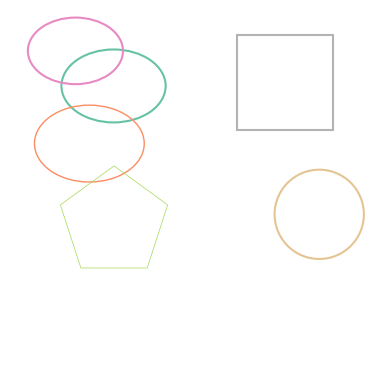[{"shape": "oval", "thickness": 1.5, "radius": 0.68, "center": [0.295, 0.777]}, {"shape": "oval", "thickness": 1, "radius": 0.71, "center": [0.232, 0.627]}, {"shape": "oval", "thickness": 1.5, "radius": 0.62, "center": [0.196, 0.868]}, {"shape": "pentagon", "thickness": 0.5, "radius": 0.73, "center": [0.296, 0.423]}, {"shape": "circle", "thickness": 1.5, "radius": 0.58, "center": [0.829, 0.443]}, {"shape": "square", "thickness": 1.5, "radius": 0.62, "center": [0.74, 0.785]}]